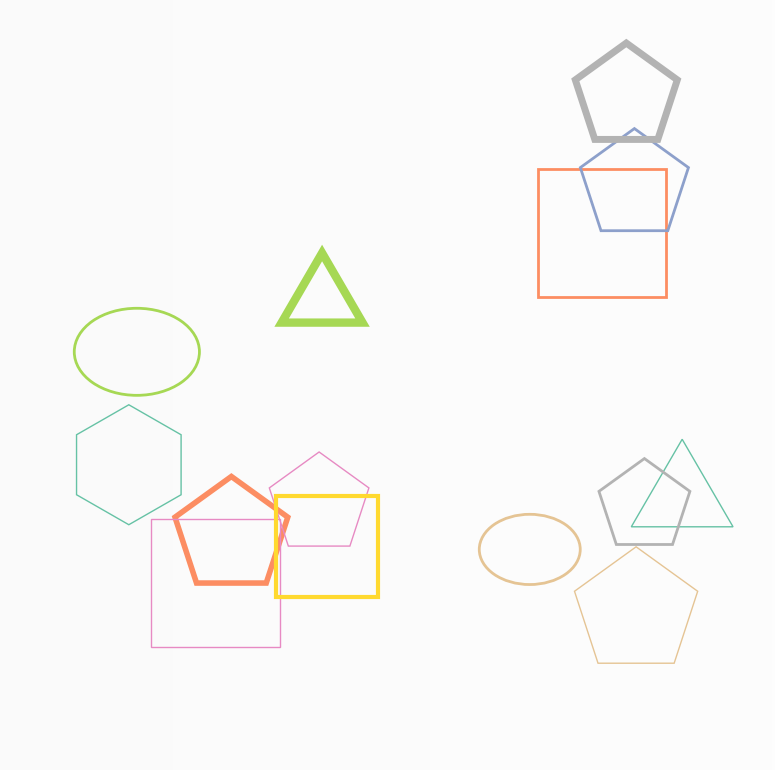[{"shape": "triangle", "thickness": 0.5, "radius": 0.38, "center": [0.88, 0.354]}, {"shape": "hexagon", "thickness": 0.5, "radius": 0.39, "center": [0.166, 0.396]}, {"shape": "pentagon", "thickness": 2, "radius": 0.38, "center": [0.299, 0.305]}, {"shape": "square", "thickness": 1, "radius": 0.41, "center": [0.776, 0.697]}, {"shape": "pentagon", "thickness": 1, "radius": 0.37, "center": [0.819, 0.76]}, {"shape": "square", "thickness": 0.5, "radius": 0.42, "center": [0.278, 0.243]}, {"shape": "pentagon", "thickness": 0.5, "radius": 0.34, "center": [0.412, 0.345]}, {"shape": "oval", "thickness": 1, "radius": 0.4, "center": [0.177, 0.543]}, {"shape": "triangle", "thickness": 3, "radius": 0.3, "center": [0.416, 0.611]}, {"shape": "square", "thickness": 1.5, "radius": 0.33, "center": [0.422, 0.29]}, {"shape": "oval", "thickness": 1, "radius": 0.33, "center": [0.684, 0.286]}, {"shape": "pentagon", "thickness": 0.5, "radius": 0.42, "center": [0.821, 0.206]}, {"shape": "pentagon", "thickness": 1, "radius": 0.31, "center": [0.832, 0.343]}, {"shape": "pentagon", "thickness": 2.5, "radius": 0.35, "center": [0.808, 0.875]}]